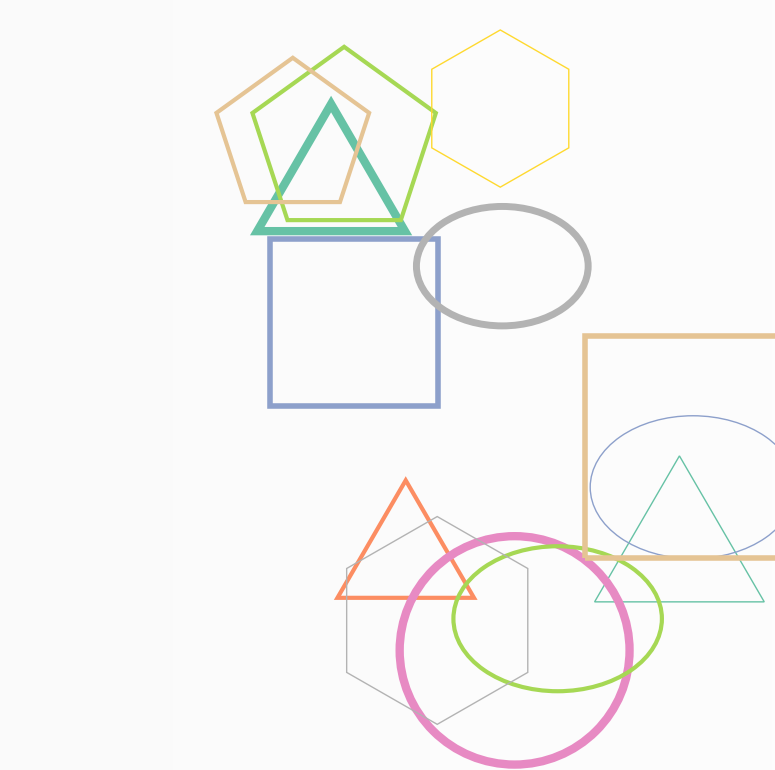[{"shape": "triangle", "thickness": 3, "radius": 0.55, "center": [0.427, 0.755]}, {"shape": "triangle", "thickness": 0.5, "radius": 0.63, "center": [0.877, 0.282]}, {"shape": "triangle", "thickness": 1.5, "radius": 0.51, "center": [0.524, 0.274]}, {"shape": "square", "thickness": 2, "radius": 0.54, "center": [0.457, 0.581]}, {"shape": "oval", "thickness": 0.5, "radius": 0.66, "center": [0.894, 0.367]}, {"shape": "circle", "thickness": 3, "radius": 0.74, "center": [0.664, 0.155]}, {"shape": "oval", "thickness": 1.5, "radius": 0.67, "center": [0.72, 0.196]}, {"shape": "pentagon", "thickness": 1.5, "radius": 0.62, "center": [0.444, 0.815]}, {"shape": "hexagon", "thickness": 0.5, "radius": 0.51, "center": [0.646, 0.859]}, {"shape": "pentagon", "thickness": 1.5, "radius": 0.52, "center": [0.378, 0.821]}, {"shape": "square", "thickness": 2, "radius": 0.72, "center": [0.898, 0.42]}, {"shape": "hexagon", "thickness": 0.5, "radius": 0.67, "center": [0.564, 0.194]}, {"shape": "oval", "thickness": 2.5, "radius": 0.55, "center": [0.648, 0.654]}]